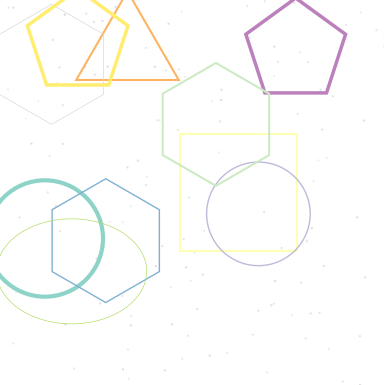[{"shape": "circle", "thickness": 3, "radius": 0.76, "center": [0.116, 0.381]}, {"shape": "square", "thickness": 1.5, "radius": 0.76, "center": [0.62, 0.499]}, {"shape": "circle", "thickness": 1, "radius": 0.67, "center": [0.671, 0.444]}, {"shape": "hexagon", "thickness": 1, "radius": 0.8, "center": [0.275, 0.375]}, {"shape": "triangle", "thickness": 1.5, "radius": 0.77, "center": [0.331, 0.869]}, {"shape": "oval", "thickness": 0.5, "radius": 0.97, "center": [0.186, 0.295]}, {"shape": "hexagon", "thickness": 0.5, "radius": 0.78, "center": [0.134, 0.833]}, {"shape": "pentagon", "thickness": 2.5, "radius": 0.68, "center": [0.768, 0.869]}, {"shape": "hexagon", "thickness": 1.5, "radius": 0.8, "center": [0.561, 0.677]}, {"shape": "pentagon", "thickness": 2.5, "radius": 0.69, "center": [0.202, 0.891]}]